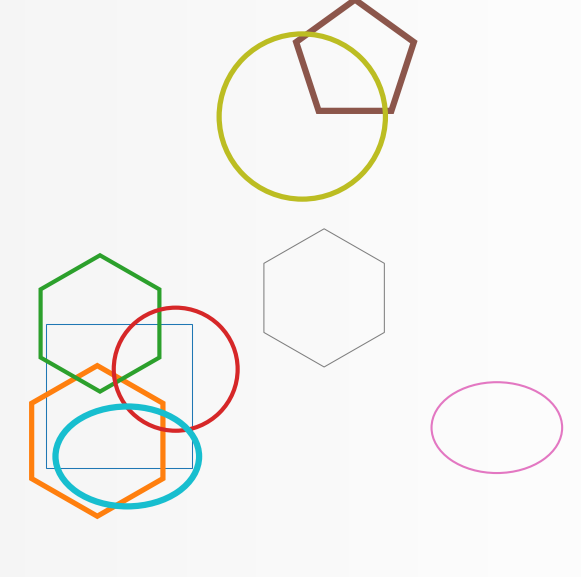[{"shape": "square", "thickness": 0.5, "radius": 0.63, "center": [0.205, 0.313]}, {"shape": "hexagon", "thickness": 2.5, "radius": 0.65, "center": [0.167, 0.236]}, {"shape": "hexagon", "thickness": 2, "radius": 0.59, "center": [0.172, 0.439]}, {"shape": "circle", "thickness": 2, "radius": 0.53, "center": [0.302, 0.36]}, {"shape": "pentagon", "thickness": 3, "radius": 0.53, "center": [0.611, 0.893]}, {"shape": "oval", "thickness": 1, "radius": 0.56, "center": [0.855, 0.259]}, {"shape": "hexagon", "thickness": 0.5, "radius": 0.6, "center": [0.558, 0.483]}, {"shape": "circle", "thickness": 2.5, "radius": 0.72, "center": [0.52, 0.797]}, {"shape": "oval", "thickness": 3, "radius": 0.62, "center": [0.219, 0.209]}]